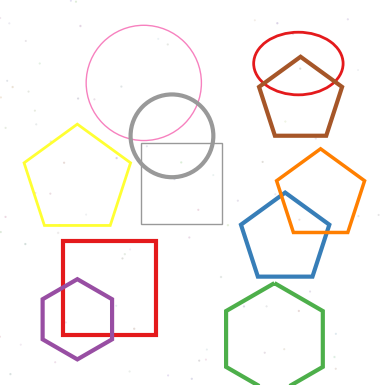[{"shape": "oval", "thickness": 2, "radius": 0.58, "center": [0.775, 0.835]}, {"shape": "square", "thickness": 3, "radius": 0.61, "center": [0.285, 0.251]}, {"shape": "pentagon", "thickness": 3, "radius": 0.6, "center": [0.741, 0.379]}, {"shape": "hexagon", "thickness": 3, "radius": 0.73, "center": [0.713, 0.12]}, {"shape": "hexagon", "thickness": 3, "radius": 0.52, "center": [0.201, 0.171]}, {"shape": "pentagon", "thickness": 2.5, "radius": 0.6, "center": [0.833, 0.493]}, {"shape": "pentagon", "thickness": 2, "radius": 0.73, "center": [0.201, 0.532]}, {"shape": "pentagon", "thickness": 3, "radius": 0.57, "center": [0.781, 0.739]}, {"shape": "circle", "thickness": 1, "radius": 0.75, "center": [0.373, 0.785]}, {"shape": "square", "thickness": 1, "radius": 0.53, "center": [0.472, 0.523]}, {"shape": "circle", "thickness": 3, "radius": 0.54, "center": [0.447, 0.647]}]